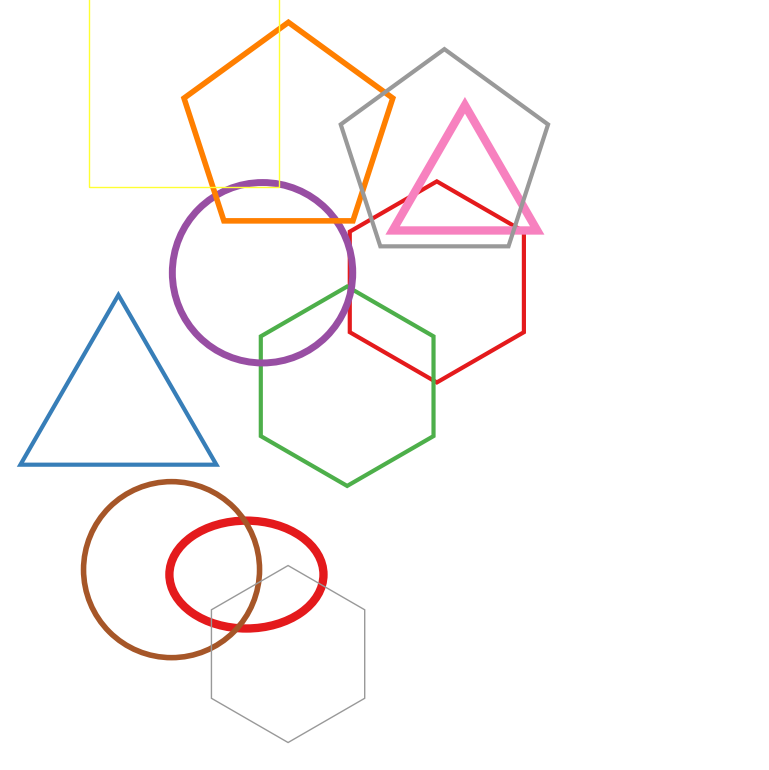[{"shape": "hexagon", "thickness": 1.5, "radius": 0.65, "center": [0.567, 0.634]}, {"shape": "oval", "thickness": 3, "radius": 0.5, "center": [0.32, 0.254]}, {"shape": "triangle", "thickness": 1.5, "radius": 0.73, "center": [0.154, 0.47]}, {"shape": "hexagon", "thickness": 1.5, "radius": 0.65, "center": [0.451, 0.498]}, {"shape": "circle", "thickness": 2.5, "radius": 0.59, "center": [0.341, 0.646]}, {"shape": "pentagon", "thickness": 2, "radius": 0.71, "center": [0.375, 0.828]}, {"shape": "square", "thickness": 0.5, "radius": 0.62, "center": [0.239, 0.881]}, {"shape": "circle", "thickness": 2, "radius": 0.57, "center": [0.223, 0.26]}, {"shape": "triangle", "thickness": 3, "radius": 0.54, "center": [0.604, 0.755]}, {"shape": "pentagon", "thickness": 1.5, "radius": 0.71, "center": [0.577, 0.795]}, {"shape": "hexagon", "thickness": 0.5, "radius": 0.57, "center": [0.374, 0.151]}]